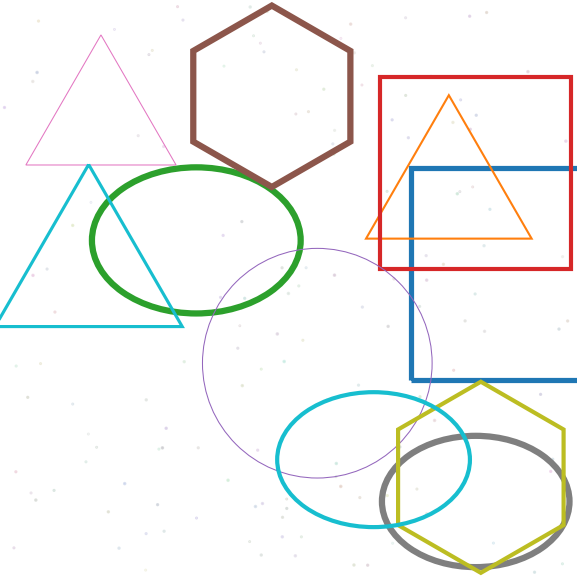[{"shape": "square", "thickness": 2.5, "radius": 0.92, "center": [0.896, 0.525]}, {"shape": "triangle", "thickness": 1, "radius": 0.83, "center": [0.777, 0.669]}, {"shape": "oval", "thickness": 3, "radius": 0.9, "center": [0.34, 0.583]}, {"shape": "square", "thickness": 2, "radius": 0.83, "center": [0.823, 0.7]}, {"shape": "circle", "thickness": 0.5, "radius": 0.99, "center": [0.549, 0.37]}, {"shape": "hexagon", "thickness": 3, "radius": 0.79, "center": [0.471, 0.832]}, {"shape": "triangle", "thickness": 0.5, "radius": 0.75, "center": [0.175, 0.789]}, {"shape": "oval", "thickness": 3, "radius": 0.81, "center": [0.824, 0.131]}, {"shape": "hexagon", "thickness": 2, "radius": 0.83, "center": [0.833, 0.173]}, {"shape": "oval", "thickness": 2, "radius": 0.83, "center": [0.647, 0.203]}, {"shape": "triangle", "thickness": 1.5, "radius": 0.94, "center": [0.153, 0.527]}]